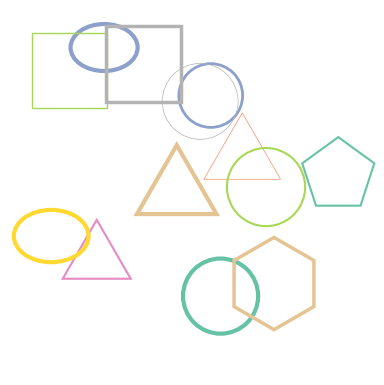[{"shape": "pentagon", "thickness": 1.5, "radius": 0.49, "center": [0.879, 0.545]}, {"shape": "circle", "thickness": 3, "radius": 0.49, "center": [0.573, 0.231]}, {"shape": "triangle", "thickness": 0.5, "radius": 0.58, "center": [0.629, 0.592]}, {"shape": "oval", "thickness": 3, "radius": 0.44, "center": [0.27, 0.877]}, {"shape": "circle", "thickness": 2, "radius": 0.41, "center": [0.547, 0.752]}, {"shape": "triangle", "thickness": 1.5, "radius": 0.51, "center": [0.251, 0.327]}, {"shape": "circle", "thickness": 1.5, "radius": 0.51, "center": [0.691, 0.514]}, {"shape": "square", "thickness": 1, "radius": 0.49, "center": [0.18, 0.816]}, {"shape": "oval", "thickness": 3, "radius": 0.49, "center": [0.133, 0.387]}, {"shape": "hexagon", "thickness": 2.5, "radius": 0.6, "center": [0.712, 0.264]}, {"shape": "triangle", "thickness": 3, "radius": 0.6, "center": [0.459, 0.504]}, {"shape": "square", "thickness": 2.5, "radius": 0.49, "center": [0.372, 0.834]}, {"shape": "circle", "thickness": 0.5, "radius": 0.49, "center": [0.52, 0.737]}]